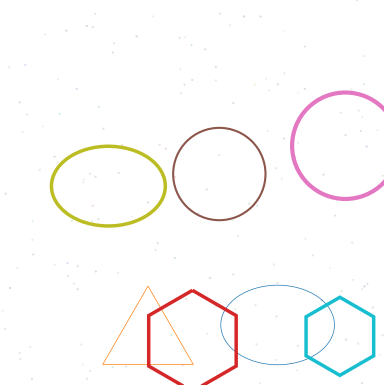[{"shape": "oval", "thickness": 0.5, "radius": 0.74, "center": [0.721, 0.156]}, {"shape": "triangle", "thickness": 0.5, "radius": 0.68, "center": [0.384, 0.121]}, {"shape": "hexagon", "thickness": 2.5, "radius": 0.66, "center": [0.5, 0.115]}, {"shape": "circle", "thickness": 1.5, "radius": 0.6, "center": [0.57, 0.548]}, {"shape": "circle", "thickness": 3, "radius": 0.69, "center": [0.897, 0.621]}, {"shape": "oval", "thickness": 2.5, "radius": 0.74, "center": [0.282, 0.517]}, {"shape": "hexagon", "thickness": 2.5, "radius": 0.51, "center": [0.883, 0.126]}]